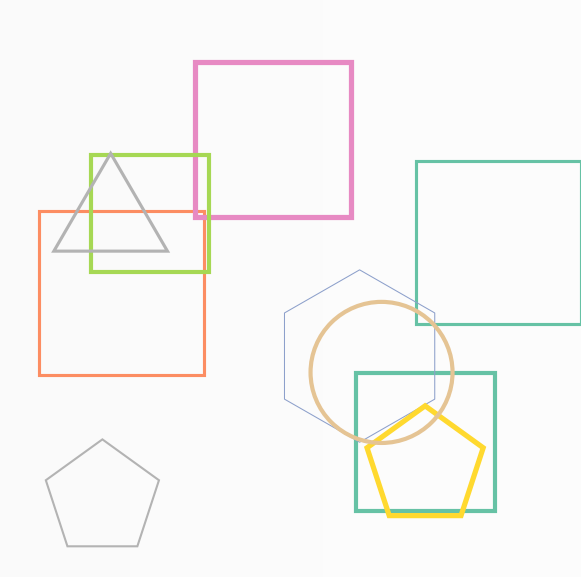[{"shape": "square", "thickness": 2, "radius": 0.6, "center": [0.732, 0.234]}, {"shape": "square", "thickness": 1.5, "radius": 0.71, "center": [0.858, 0.579]}, {"shape": "square", "thickness": 1.5, "radius": 0.71, "center": [0.209, 0.492]}, {"shape": "hexagon", "thickness": 0.5, "radius": 0.75, "center": [0.619, 0.383]}, {"shape": "square", "thickness": 2.5, "radius": 0.67, "center": [0.47, 0.757]}, {"shape": "square", "thickness": 2, "radius": 0.51, "center": [0.259, 0.63]}, {"shape": "pentagon", "thickness": 2.5, "radius": 0.53, "center": [0.731, 0.191]}, {"shape": "circle", "thickness": 2, "radius": 0.61, "center": [0.656, 0.354]}, {"shape": "pentagon", "thickness": 1, "radius": 0.51, "center": [0.176, 0.136]}, {"shape": "triangle", "thickness": 1.5, "radius": 0.56, "center": [0.19, 0.621]}]